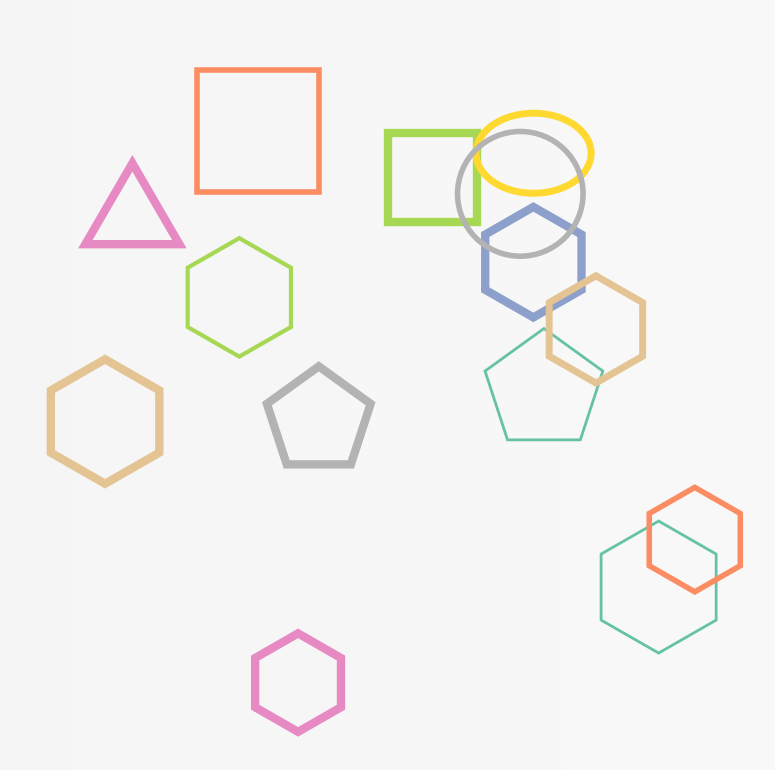[{"shape": "hexagon", "thickness": 1, "radius": 0.43, "center": [0.85, 0.238]}, {"shape": "pentagon", "thickness": 1, "radius": 0.4, "center": [0.702, 0.493]}, {"shape": "square", "thickness": 2, "radius": 0.4, "center": [0.333, 0.83]}, {"shape": "hexagon", "thickness": 2, "radius": 0.34, "center": [0.896, 0.299]}, {"shape": "hexagon", "thickness": 3, "radius": 0.36, "center": [0.688, 0.66]}, {"shape": "hexagon", "thickness": 3, "radius": 0.32, "center": [0.385, 0.113]}, {"shape": "triangle", "thickness": 3, "radius": 0.35, "center": [0.171, 0.718]}, {"shape": "hexagon", "thickness": 1.5, "radius": 0.38, "center": [0.309, 0.614]}, {"shape": "square", "thickness": 3, "radius": 0.29, "center": [0.558, 0.77]}, {"shape": "oval", "thickness": 2.5, "radius": 0.37, "center": [0.688, 0.801]}, {"shape": "hexagon", "thickness": 3, "radius": 0.4, "center": [0.136, 0.453]}, {"shape": "hexagon", "thickness": 2.5, "radius": 0.35, "center": [0.769, 0.572]}, {"shape": "circle", "thickness": 2, "radius": 0.4, "center": [0.671, 0.748]}, {"shape": "pentagon", "thickness": 3, "radius": 0.35, "center": [0.411, 0.454]}]